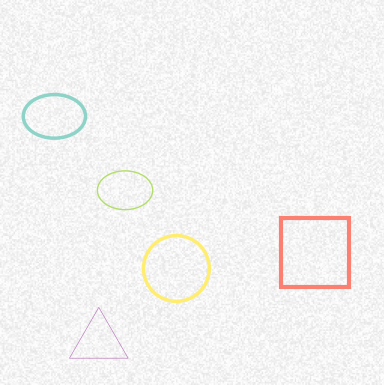[{"shape": "oval", "thickness": 2.5, "radius": 0.4, "center": [0.141, 0.698]}, {"shape": "square", "thickness": 3, "radius": 0.45, "center": [0.818, 0.344]}, {"shape": "oval", "thickness": 1, "radius": 0.36, "center": [0.325, 0.506]}, {"shape": "triangle", "thickness": 0.5, "radius": 0.44, "center": [0.257, 0.114]}, {"shape": "circle", "thickness": 2.5, "radius": 0.43, "center": [0.458, 0.303]}]